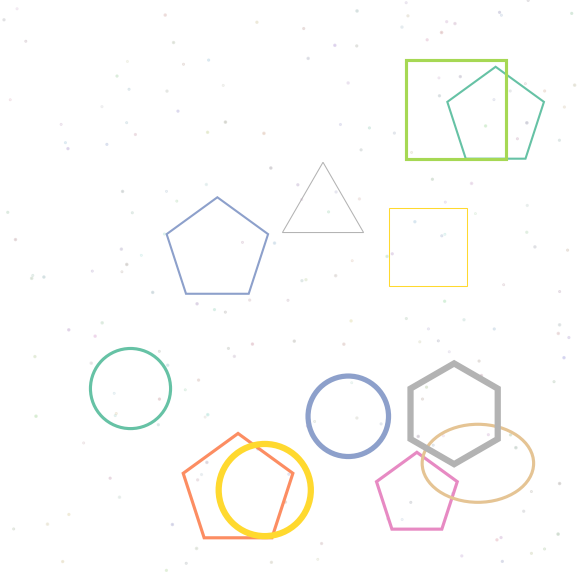[{"shape": "pentagon", "thickness": 1, "radius": 0.44, "center": [0.858, 0.796]}, {"shape": "circle", "thickness": 1.5, "radius": 0.35, "center": [0.226, 0.326]}, {"shape": "pentagon", "thickness": 1.5, "radius": 0.5, "center": [0.412, 0.149]}, {"shape": "circle", "thickness": 2.5, "radius": 0.35, "center": [0.603, 0.278]}, {"shape": "pentagon", "thickness": 1, "radius": 0.46, "center": [0.376, 0.565]}, {"shape": "pentagon", "thickness": 1.5, "radius": 0.37, "center": [0.722, 0.142]}, {"shape": "square", "thickness": 1.5, "radius": 0.43, "center": [0.789, 0.81]}, {"shape": "circle", "thickness": 3, "radius": 0.4, "center": [0.458, 0.151]}, {"shape": "square", "thickness": 0.5, "radius": 0.34, "center": [0.741, 0.572]}, {"shape": "oval", "thickness": 1.5, "radius": 0.48, "center": [0.828, 0.197]}, {"shape": "triangle", "thickness": 0.5, "radius": 0.41, "center": [0.559, 0.637]}, {"shape": "hexagon", "thickness": 3, "radius": 0.44, "center": [0.786, 0.283]}]